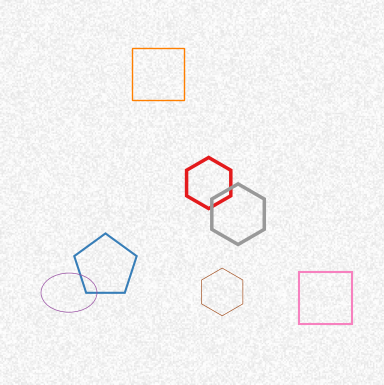[{"shape": "hexagon", "thickness": 2.5, "radius": 0.33, "center": [0.542, 0.525]}, {"shape": "pentagon", "thickness": 1.5, "radius": 0.43, "center": [0.274, 0.308]}, {"shape": "oval", "thickness": 0.5, "radius": 0.36, "center": [0.179, 0.24]}, {"shape": "square", "thickness": 1, "radius": 0.34, "center": [0.411, 0.807]}, {"shape": "hexagon", "thickness": 0.5, "radius": 0.31, "center": [0.577, 0.242]}, {"shape": "square", "thickness": 1.5, "radius": 0.34, "center": [0.845, 0.226]}, {"shape": "hexagon", "thickness": 2.5, "radius": 0.39, "center": [0.618, 0.444]}]